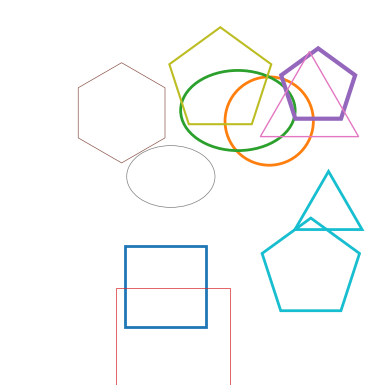[{"shape": "square", "thickness": 2, "radius": 0.53, "center": [0.43, 0.255]}, {"shape": "circle", "thickness": 2, "radius": 0.57, "center": [0.699, 0.686]}, {"shape": "oval", "thickness": 2, "radius": 0.74, "center": [0.618, 0.713]}, {"shape": "square", "thickness": 0.5, "radius": 0.74, "center": [0.45, 0.104]}, {"shape": "pentagon", "thickness": 3, "radius": 0.5, "center": [0.826, 0.773]}, {"shape": "hexagon", "thickness": 0.5, "radius": 0.65, "center": [0.316, 0.707]}, {"shape": "triangle", "thickness": 1, "radius": 0.74, "center": [0.804, 0.719]}, {"shape": "oval", "thickness": 0.5, "radius": 0.57, "center": [0.444, 0.542]}, {"shape": "pentagon", "thickness": 1.5, "radius": 0.7, "center": [0.572, 0.79]}, {"shape": "triangle", "thickness": 2, "radius": 0.5, "center": [0.853, 0.454]}, {"shape": "pentagon", "thickness": 2, "radius": 0.67, "center": [0.807, 0.301]}]